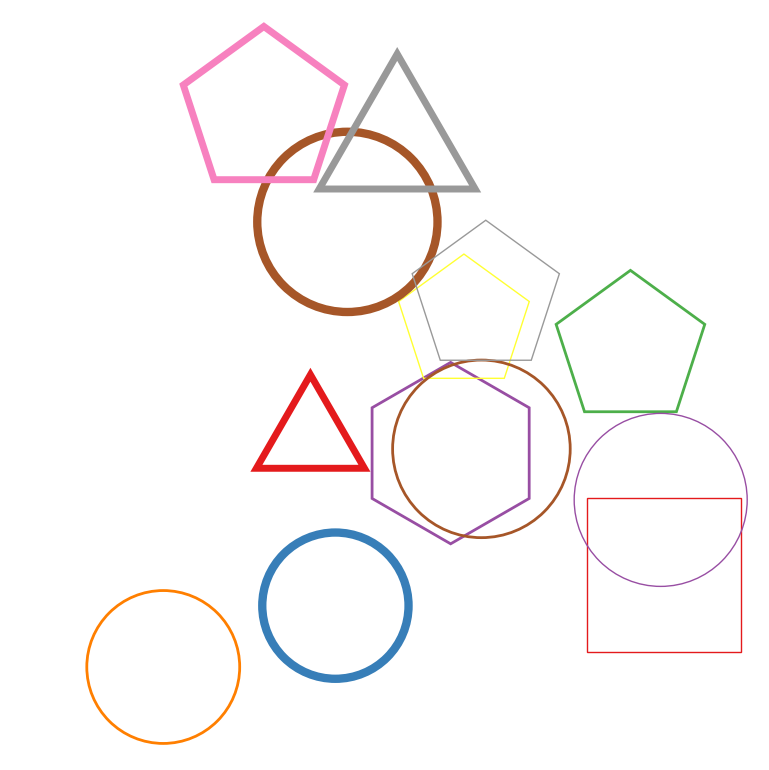[{"shape": "square", "thickness": 0.5, "radius": 0.5, "center": [0.863, 0.253]}, {"shape": "triangle", "thickness": 2.5, "radius": 0.41, "center": [0.403, 0.432]}, {"shape": "circle", "thickness": 3, "radius": 0.47, "center": [0.436, 0.213]}, {"shape": "pentagon", "thickness": 1, "radius": 0.51, "center": [0.819, 0.547]}, {"shape": "circle", "thickness": 0.5, "radius": 0.56, "center": [0.858, 0.351]}, {"shape": "hexagon", "thickness": 1, "radius": 0.59, "center": [0.585, 0.412]}, {"shape": "circle", "thickness": 1, "radius": 0.5, "center": [0.212, 0.134]}, {"shape": "pentagon", "thickness": 0.5, "radius": 0.45, "center": [0.603, 0.581]}, {"shape": "circle", "thickness": 1, "radius": 0.58, "center": [0.625, 0.417]}, {"shape": "circle", "thickness": 3, "radius": 0.59, "center": [0.451, 0.712]}, {"shape": "pentagon", "thickness": 2.5, "radius": 0.55, "center": [0.343, 0.856]}, {"shape": "pentagon", "thickness": 0.5, "radius": 0.5, "center": [0.631, 0.613]}, {"shape": "triangle", "thickness": 2.5, "radius": 0.58, "center": [0.516, 0.813]}]